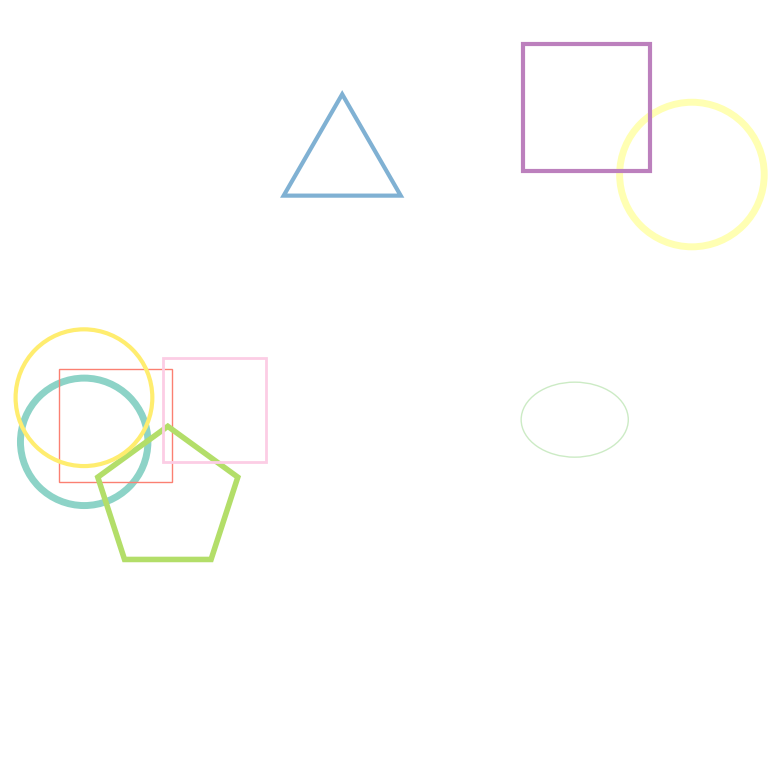[{"shape": "circle", "thickness": 2.5, "radius": 0.41, "center": [0.109, 0.426]}, {"shape": "circle", "thickness": 2.5, "radius": 0.47, "center": [0.899, 0.773]}, {"shape": "square", "thickness": 0.5, "radius": 0.37, "center": [0.149, 0.447]}, {"shape": "triangle", "thickness": 1.5, "radius": 0.44, "center": [0.444, 0.79]}, {"shape": "pentagon", "thickness": 2, "radius": 0.48, "center": [0.218, 0.351]}, {"shape": "square", "thickness": 1, "radius": 0.34, "center": [0.279, 0.468]}, {"shape": "square", "thickness": 1.5, "radius": 0.41, "center": [0.761, 0.86]}, {"shape": "oval", "thickness": 0.5, "radius": 0.35, "center": [0.746, 0.455]}, {"shape": "circle", "thickness": 1.5, "radius": 0.44, "center": [0.109, 0.484]}]